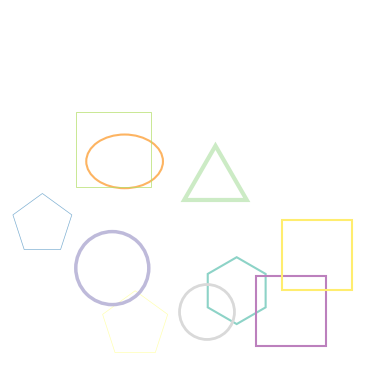[{"shape": "hexagon", "thickness": 1.5, "radius": 0.43, "center": [0.615, 0.245]}, {"shape": "pentagon", "thickness": 0.5, "radius": 0.44, "center": [0.351, 0.156]}, {"shape": "circle", "thickness": 2.5, "radius": 0.47, "center": [0.292, 0.304]}, {"shape": "pentagon", "thickness": 0.5, "radius": 0.4, "center": [0.11, 0.417]}, {"shape": "oval", "thickness": 1.5, "radius": 0.5, "center": [0.324, 0.581]}, {"shape": "square", "thickness": 0.5, "radius": 0.49, "center": [0.294, 0.611]}, {"shape": "circle", "thickness": 2, "radius": 0.36, "center": [0.538, 0.19]}, {"shape": "square", "thickness": 1.5, "radius": 0.45, "center": [0.756, 0.193]}, {"shape": "triangle", "thickness": 3, "radius": 0.47, "center": [0.56, 0.527]}, {"shape": "square", "thickness": 1.5, "radius": 0.45, "center": [0.824, 0.338]}]